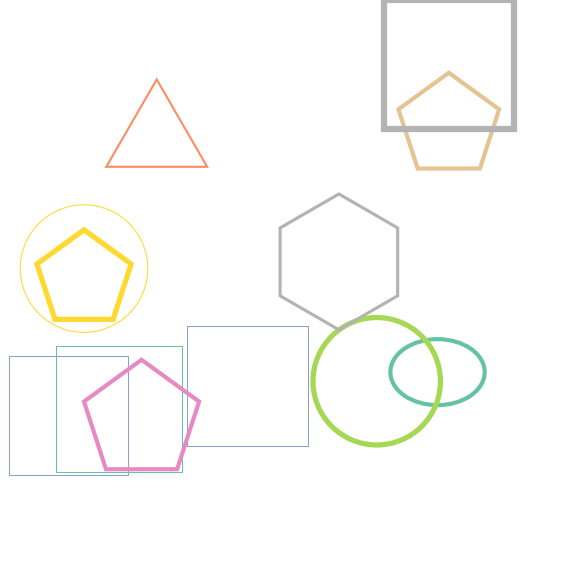[{"shape": "square", "thickness": 0.5, "radius": 0.54, "center": [0.205, 0.291]}, {"shape": "oval", "thickness": 2, "radius": 0.41, "center": [0.758, 0.355]}, {"shape": "triangle", "thickness": 1, "radius": 0.5, "center": [0.271, 0.761]}, {"shape": "square", "thickness": 0.5, "radius": 0.52, "center": [0.428, 0.331]}, {"shape": "square", "thickness": 0.5, "radius": 0.52, "center": [0.119, 0.279]}, {"shape": "pentagon", "thickness": 2, "radius": 0.52, "center": [0.245, 0.271]}, {"shape": "circle", "thickness": 2.5, "radius": 0.55, "center": [0.652, 0.339]}, {"shape": "circle", "thickness": 0.5, "radius": 0.55, "center": [0.145, 0.534]}, {"shape": "pentagon", "thickness": 2.5, "radius": 0.43, "center": [0.146, 0.515]}, {"shape": "pentagon", "thickness": 2, "radius": 0.46, "center": [0.777, 0.781]}, {"shape": "hexagon", "thickness": 1.5, "radius": 0.59, "center": [0.587, 0.546]}, {"shape": "square", "thickness": 3, "radius": 0.56, "center": [0.778, 0.887]}]